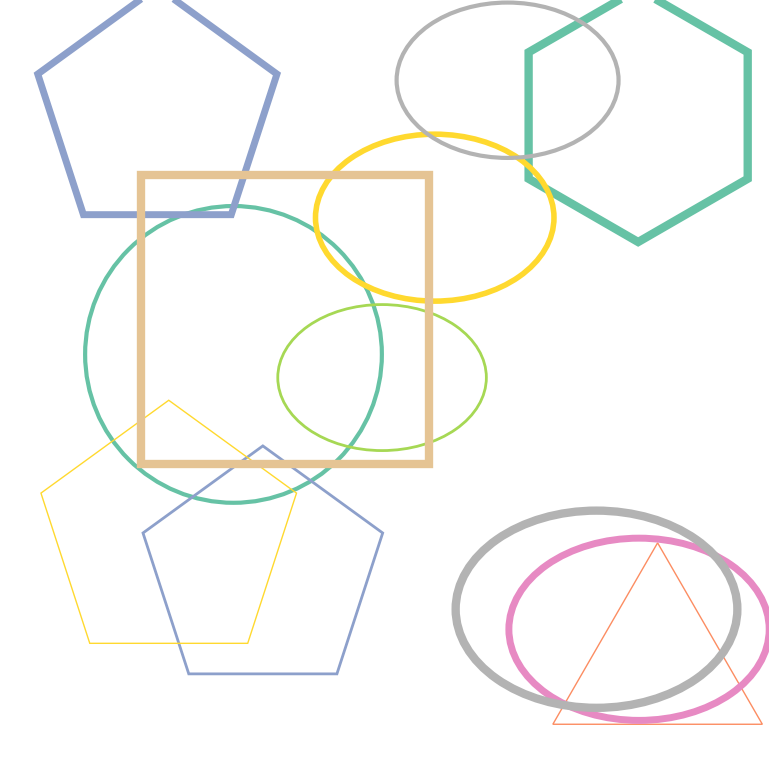[{"shape": "circle", "thickness": 1.5, "radius": 0.96, "center": [0.303, 0.54]}, {"shape": "hexagon", "thickness": 3, "radius": 0.82, "center": [0.829, 0.85]}, {"shape": "triangle", "thickness": 0.5, "radius": 0.79, "center": [0.854, 0.138]}, {"shape": "pentagon", "thickness": 2.5, "radius": 0.82, "center": [0.204, 0.853]}, {"shape": "pentagon", "thickness": 1, "radius": 0.82, "center": [0.341, 0.257]}, {"shape": "oval", "thickness": 2.5, "radius": 0.85, "center": [0.83, 0.183]}, {"shape": "oval", "thickness": 1, "radius": 0.68, "center": [0.496, 0.51]}, {"shape": "pentagon", "thickness": 0.5, "radius": 0.87, "center": [0.219, 0.306]}, {"shape": "oval", "thickness": 2, "radius": 0.77, "center": [0.565, 0.717]}, {"shape": "square", "thickness": 3, "radius": 0.94, "center": [0.371, 0.585]}, {"shape": "oval", "thickness": 3, "radius": 0.91, "center": [0.775, 0.209]}, {"shape": "oval", "thickness": 1.5, "radius": 0.72, "center": [0.659, 0.896]}]